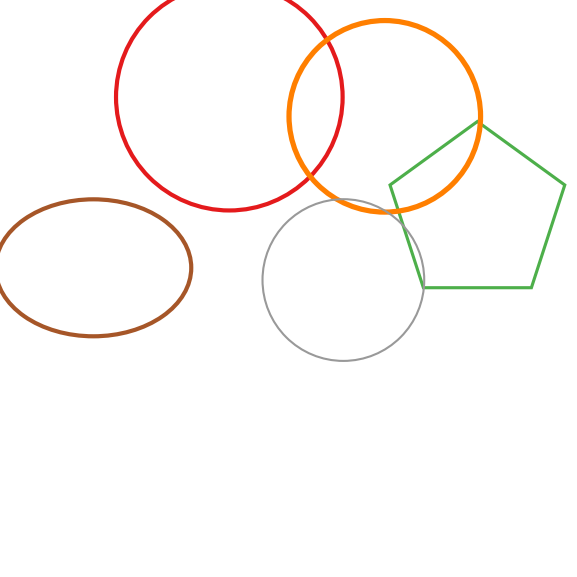[{"shape": "circle", "thickness": 2, "radius": 0.98, "center": [0.397, 0.831]}, {"shape": "pentagon", "thickness": 1.5, "radius": 0.8, "center": [0.827, 0.63]}, {"shape": "circle", "thickness": 2.5, "radius": 0.83, "center": [0.666, 0.798]}, {"shape": "oval", "thickness": 2, "radius": 0.85, "center": [0.162, 0.535]}, {"shape": "circle", "thickness": 1, "radius": 0.7, "center": [0.595, 0.514]}]